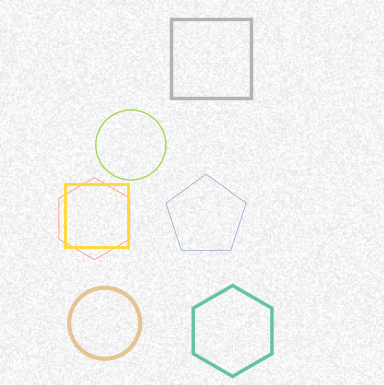[{"shape": "hexagon", "thickness": 2.5, "radius": 0.59, "center": [0.604, 0.14]}, {"shape": "hexagon", "thickness": 0.5, "radius": 0.53, "center": [0.245, 0.432]}, {"shape": "pentagon", "thickness": 0.5, "radius": 0.55, "center": [0.535, 0.438]}, {"shape": "circle", "thickness": 1, "radius": 0.46, "center": [0.34, 0.623]}, {"shape": "square", "thickness": 2, "radius": 0.41, "center": [0.251, 0.441]}, {"shape": "circle", "thickness": 3, "radius": 0.46, "center": [0.272, 0.16]}, {"shape": "square", "thickness": 2.5, "radius": 0.52, "center": [0.549, 0.848]}]